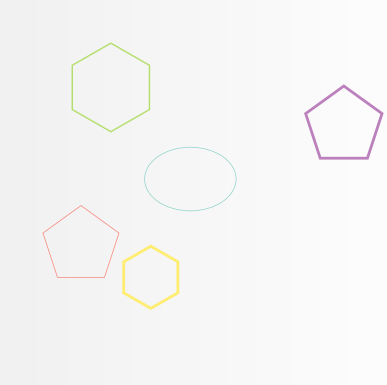[{"shape": "oval", "thickness": 0.5, "radius": 0.59, "center": [0.491, 0.535]}, {"shape": "pentagon", "thickness": 0.5, "radius": 0.52, "center": [0.209, 0.363]}, {"shape": "hexagon", "thickness": 1, "radius": 0.58, "center": [0.286, 0.773]}, {"shape": "pentagon", "thickness": 2, "radius": 0.52, "center": [0.887, 0.673]}, {"shape": "hexagon", "thickness": 2, "radius": 0.4, "center": [0.389, 0.28]}]